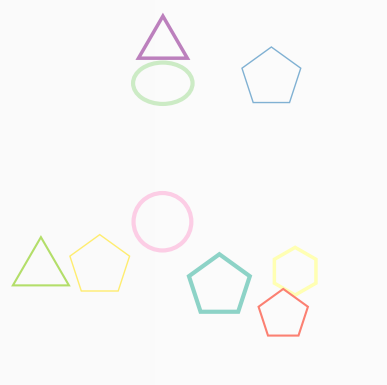[{"shape": "pentagon", "thickness": 3, "radius": 0.41, "center": [0.566, 0.257]}, {"shape": "hexagon", "thickness": 2.5, "radius": 0.31, "center": [0.762, 0.296]}, {"shape": "pentagon", "thickness": 1.5, "radius": 0.33, "center": [0.731, 0.183]}, {"shape": "pentagon", "thickness": 1, "radius": 0.4, "center": [0.7, 0.798]}, {"shape": "triangle", "thickness": 1.5, "radius": 0.42, "center": [0.106, 0.301]}, {"shape": "circle", "thickness": 3, "radius": 0.37, "center": [0.419, 0.424]}, {"shape": "triangle", "thickness": 2.5, "radius": 0.36, "center": [0.42, 0.885]}, {"shape": "oval", "thickness": 3, "radius": 0.38, "center": [0.42, 0.784]}, {"shape": "pentagon", "thickness": 1, "radius": 0.4, "center": [0.257, 0.31]}]